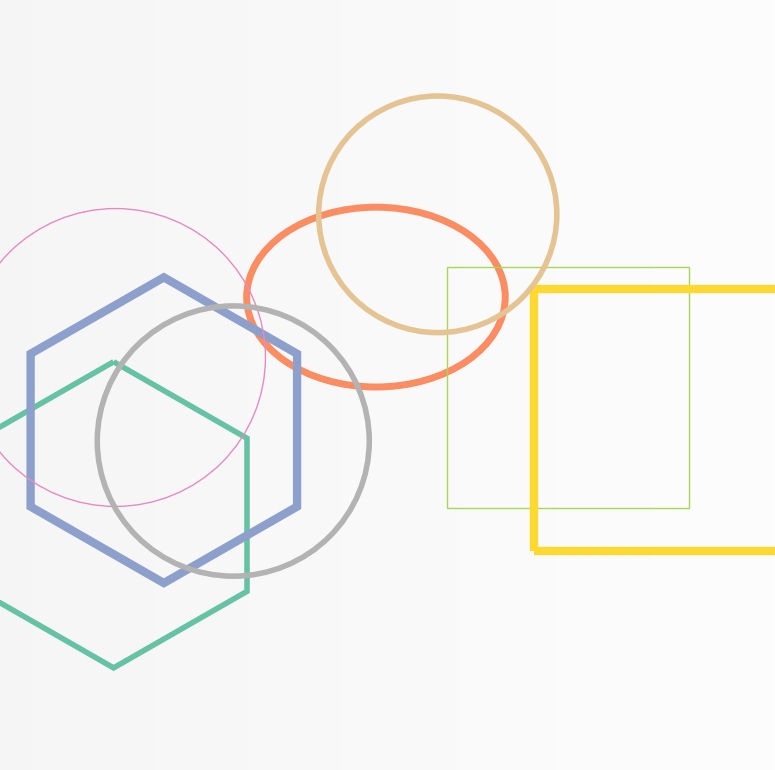[{"shape": "hexagon", "thickness": 2, "radius": 0.99, "center": [0.147, 0.331]}, {"shape": "oval", "thickness": 2.5, "radius": 0.83, "center": [0.485, 0.614]}, {"shape": "hexagon", "thickness": 3, "radius": 0.99, "center": [0.211, 0.441]}, {"shape": "circle", "thickness": 0.5, "radius": 0.97, "center": [0.149, 0.536]}, {"shape": "square", "thickness": 0.5, "radius": 0.78, "center": [0.733, 0.497]}, {"shape": "square", "thickness": 3, "radius": 0.85, "center": [0.86, 0.455]}, {"shape": "circle", "thickness": 2, "radius": 0.77, "center": [0.565, 0.722]}, {"shape": "circle", "thickness": 2, "radius": 0.88, "center": [0.301, 0.427]}]